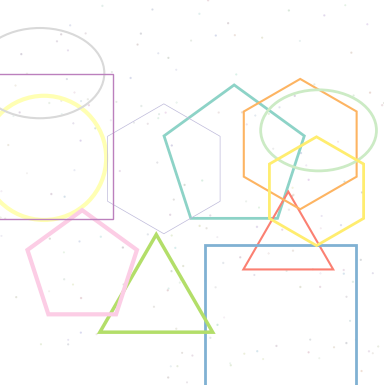[{"shape": "pentagon", "thickness": 2, "radius": 0.96, "center": [0.608, 0.588]}, {"shape": "circle", "thickness": 3, "radius": 0.81, "center": [0.115, 0.59]}, {"shape": "hexagon", "thickness": 0.5, "radius": 0.84, "center": [0.426, 0.562]}, {"shape": "triangle", "thickness": 1.5, "radius": 0.67, "center": [0.749, 0.367]}, {"shape": "square", "thickness": 2, "radius": 0.98, "center": [0.729, 0.168]}, {"shape": "hexagon", "thickness": 1.5, "radius": 0.85, "center": [0.78, 0.626]}, {"shape": "triangle", "thickness": 2.5, "radius": 0.85, "center": [0.406, 0.222]}, {"shape": "pentagon", "thickness": 3, "radius": 0.75, "center": [0.214, 0.305]}, {"shape": "oval", "thickness": 1.5, "radius": 0.84, "center": [0.104, 0.81]}, {"shape": "square", "thickness": 1, "radius": 0.94, "center": [0.104, 0.62]}, {"shape": "oval", "thickness": 2, "radius": 0.75, "center": [0.827, 0.661]}, {"shape": "hexagon", "thickness": 2, "radius": 0.71, "center": [0.822, 0.503]}]